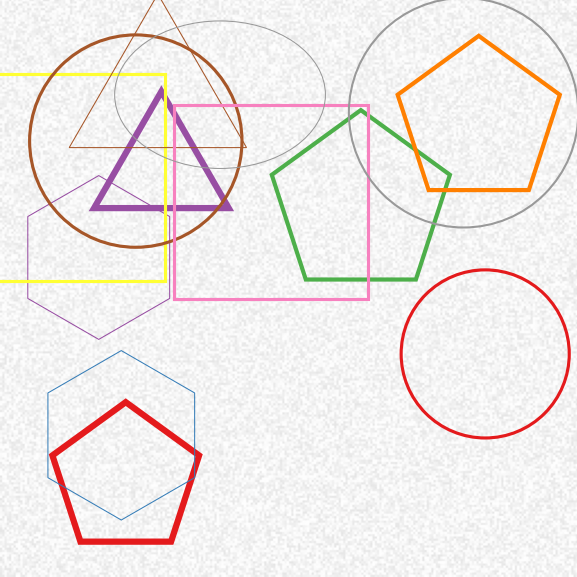[{"shape": "pentagon", "thickness": 3, "radius": 0.67, "center": [0.218, 0.169]}, {"shape": "circle", "thickness": 1.5, "radius": 0.73, "center": [0.84, 0.386]}, {"shape": "hexagon", "thickness": 0.5, "radius": 0.73, "center": [0.21, 0.245]}, {"shape": "pentagon", "thickness": 2, "radius": 0.81, "center": [0.625, 0.646]}, {"shape": "triangle", "thickness": 3, "radius": 0.67, "center": [0.279, 0.706]}, {"shape": "hexagon", "thickness": 0.5, "radius": 0.71, "center": [0.171, 0.553]}, {"shape": "pentagon", "thickness": 2, "radius": 0.74, "center": [0.829, 0.789]}, {"shape": "square", "thickness": 1.5, "radius": 0.9, "center": [0.107, 0.692]}, {"shape": "circle", "thickness": 1.5, "radius": 0.92, "center": [0.235, 0.755]}, {"shape": "triangle", "thickness": 0.5, "radius": 0.89, "center": [0.273, 0.832]}, {"shape": "square", "thickness": 1.5, "radius": 0.84, "center": [0.469, 0.65]}, {"shape": "circle", "thickness": 1, "radius": 0.99, "center": [0.803, 0.804]}, {"shape": "oval", "thickness": 0.5, "radius": 0.91, "center": [0.381, 0.835]}]